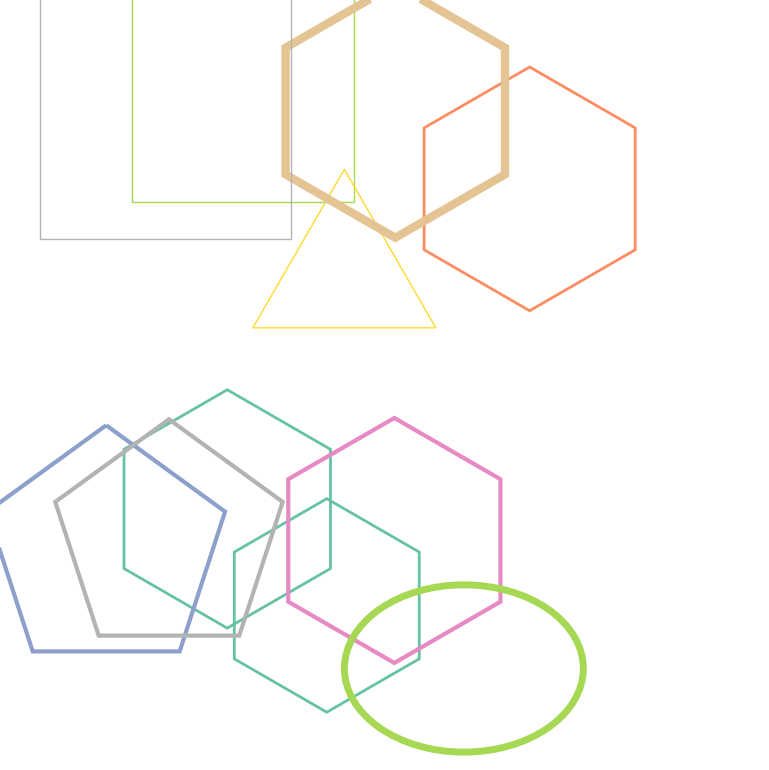[{"shape": "hexagon", "thickness": 1, "radius": 0.69, "center": [0.424, 0.214]}, {"shape": "hexagon", "thickness": 1, "radius": 0.77, "center": [0.295, 0.339]}, {"shape": "hexagon", "thickness": 1, "radius": 0.79, "center": [0.688, 0.755]}, {"shape": "pentagon", "thickness": 1.5, "radius": 0.81, "center": [0.138, 0.285]}, {"shape": "hexagon", "thickness": 1.5, "radius": 0.8, "center": [0.512, 0.298]}, {"shape": "oval", "thickness": 2.5, "radius": 0.78, "center": [0.602, 0.132]}, {"shape": "square", "thickness": 0.5, "radius": 0.72, "center": [0.316, 0.881]}, {"shape": "triangle", "thickness": 0.5, "radius": 0.69, "center": [0.447, 0.643]}, {"shape": "hexagon", "thickness": 3, "radius": 0.82, "center": [0.513, 0.856]}, {"shape": "pentagon", "thickness": 1.5, "radius": 0.78, "center": [0.219, 0.3]}, {"shape": "square", "thickness": 0.5, "radius": 0.82, "center": [0.215, 0.853]}]